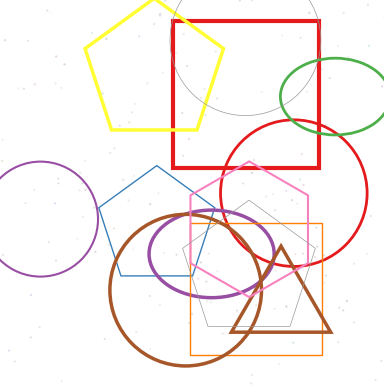[{"shape": "circle", "thickness": 2, "radius": 0.95, "center": [0.763, 0.498]}, {"shape": "square", "thickness": 3, "radius": 0.95, "center": [0.639, 0.755]}, {"shape": "pentagon", "thickness": 1, "radius": 0.79, "center": [0.407, 0.411]}, {"shape": "oval", "thickness": 2, "radius": 0.71, "center": [0.871, 0.749]}, {"shape": "oval", "thickness": 2.5, "radius": 0.81, "center": [0.55, 0.341]}, {"shape": "circle", "thickness": 1.5, "radius": 0.75, "center": [0.105, 0.431]}, {"shape": "square", "thickness": 1, "radius": 0.86, "center": [0.664, 0.25]}, {"shape": "pentagon", "thickness": 2.5, "radius": 0.94, "center": [0.401, 0.815]}, {"shape": "circle", "thickness": 2.5, "radius": 0.98, "center": [0.482, 0.246]}, {"shape": "triangle", "thickness": 2.5, "radius": 0.74, "center": [0.73, 0.212]}, {"shape": "hexagon", "thickness": 1.5, "radius": 0.88, "center": [0.647, 0.405]}, {"shape": "circle", "thickness": 0.5, "radius": 0.98, "center": [0.637, 0.896]}, {"shape": "pentagon", "thickness": 0.5, "radius": 0.91, "center": [0.647, 0.299]}]